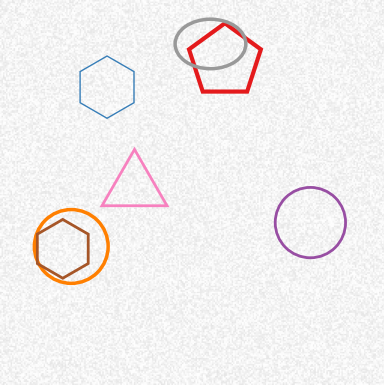[{"shape": "pentagon", "thickness": 3, "radius": 0.49, "center": [0.584, 0.842]}, {"shape": "hexagon", "thickness": 1, "radius": 0.4, "center": [0.278, 0.774]}, {"shape": "circle", "thickness": 2, "radius": 0.46, "center": [0.806, 0.422]}, {"shape": "circle", "thickness": 2.5, "radius": 0.48, "center": [0.185, 0.36]}, {"shape": "hexagon", "thickness": 2, "radius": 0.38, "center": [0.163, 0.354]}, {"shape": "triangle", "thickness": 2, "radius": 0.49, "center": [0.349, 0.514]}, {"shape": "oval", "thickness": 2.5, "radius": 0.46, "center": [0.547, 0.886]}]